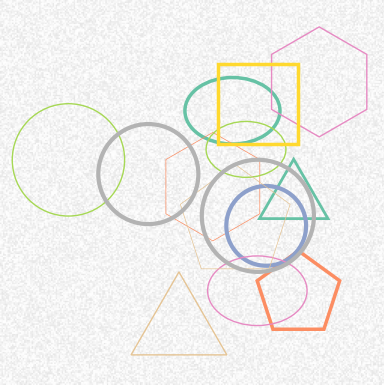[{"shape": "oval", "thickness": 2.5, "radius": 0.62, "center": [0.604, 0.712]}, {"shape": "triangle", "thickness": 2, "radius": 0.51, "center": [0.763, 0.484]}, {"shape": "pentagon", "thickness": 2.5, "radius": 0.56, "center": [0.775, 0.236]}, {"shape": "hexagon", "thickness": 0.5, "radius": 0.7, "center": [0.553, 0.515]}, {"shape": "circle", "thickness": 3, "radius": 0.52, "center": [0.691, 0.413]}, {"shape": "hexagon", "thickness": 1, "radius": 0.71, "center": [0.829, 0.787]}, {"shape": "oval", "thickness": 1, "radius": 0.65, "center": [0.668, 0.245]}, {"shape": "circle", "thickness": 1, "radius": 0.73, "center": [0.178, 0.585]}, {"shape": "oval", "thickness": 1, "radius": 0.52, "center": [0.639, 0.612]}, {"shape": "square", "thickness": 2.5, "radius": 0.52, "center": [0.67, 0.73]}, {"shape": "triangle", "thickness": 1, "radius": 0.72, "center": [0.465, 0.15]}, {"shape": "pentagon", "thickness": 0.5, "radius": 0.75, "center": [0.611, 0.423]}, {"shape": "circle", "thickness": 3, "radius": 0.73, "center": [0.67, 0.439]}, {"shape": "circle", "thickness": 3, "radius": 0.65, "center": [0.385, 0.548]}]